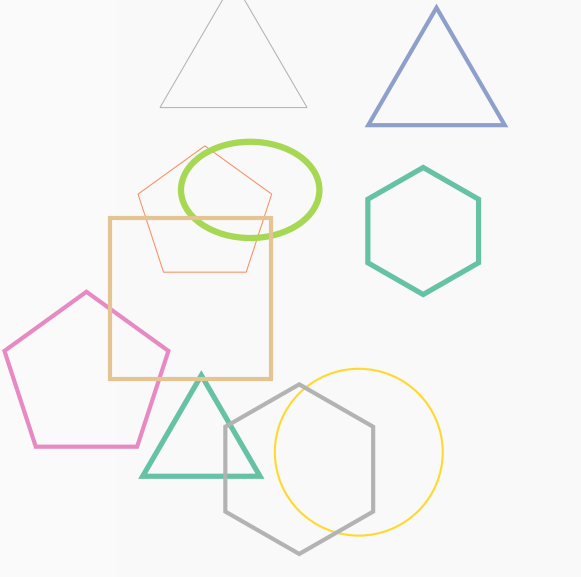[{"shape": "triangle", "thickness": 2.5, "radius": 0.58, "center": [0.346, 0.233]}, {"shape": "hexagon", "thickness": 2.5, "radius": 0.55, "center": [0.728, 0.599]}, {"shape": "pentagon", "thickness": 0.5, "radius": 0.6, "center": [0.352, 0.626]}, {"shape": "triangle", "thickness": 2, "radius": 0.68, "center": [0.751, 0.85]}, {"shape": "pentagon", "thickness": 2, "radius": 0.74, "center": [0.149, 0.346]}, {"shape": "oval", "thickness": 3, "radius": 0.6, "center": [0.43, 0.67]}, {"shape": "circle", "thickness": 1, "radius": 0.72, "center": [0.617, 0.216]}, {"shape": "square", "thickness": 2, "radius": 0.69, "center": [0.328, 0.482]}, {"shape": "triangle", "thickness": 0.5, "radius": 0.73, "center": [0.402, 0.886]}, {"shape": "hexagon", "thickness": 2, "radius": 0.73, "center": [0.515, 0.187]}]